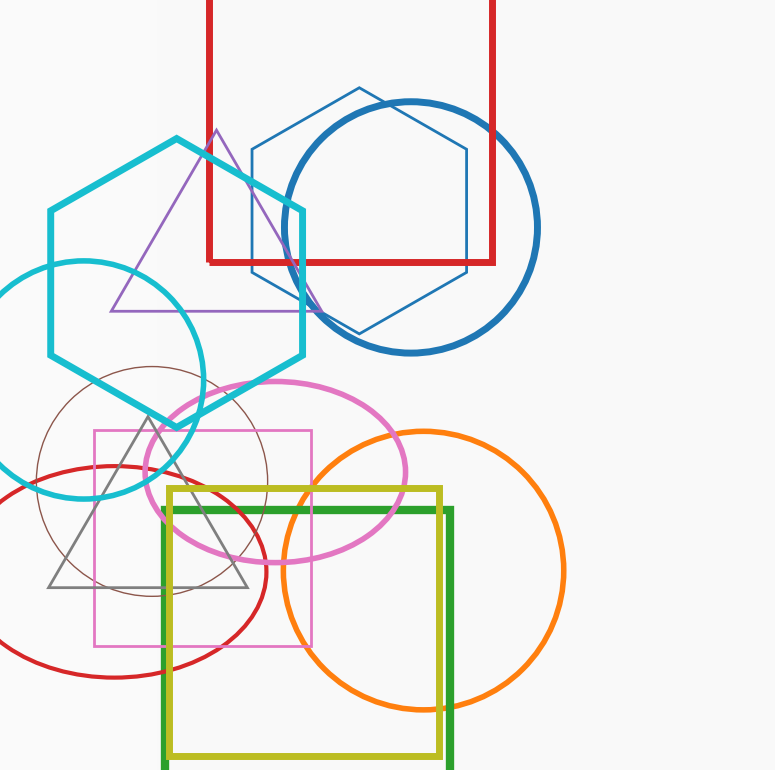[{"shape": "circle", "thickness": 2.5, "radius": 0.82, "center": [0.53, 0.705]}, {"shape": "hexagon", "thickness": 1, "radius": 0.8, "center": [0.464, 0.726]}, {"shape": "circle", "thickness": 2, "radius": 0.9, "center": [0.547, 0.259]}, {"shape": "square", "thickness": 3, "radius": 0.92, "center": [0.397, 0.154]}, {"shape": "square", "thickness": 2.5, "radius": 0.91, "center": [0.453, 0.842]}, {"shape": "oval", "thickness": 1.5, "radius": 0.98, "center": [0.148, 0.257]}, {"shape": "triangle", "thickness": 1, "radius": 0.78, "center": [0.279, 0.674]}, {"shape": "circle", "thickness": 0.5, "radius": 0.75, "center": [0.196, 0.375]}, {"shape": "oval", "thickness": 2, "radius": 0.84, "center": [0.355, 0.387]}, {"shape": "square", "thickness": 1, "radius": 0.7, "center": [0.262, 0.301]}, {"shape": "triangle", "thickness": 1, "radius": 0.74, "center": [0.191, 0.311]}, {"shape": "square", "thickness": 2.5, "radius": 0.87, "center": [0.392, 0.192]}, {"shape": "hexagon", "thickness": 2.5, "radius": 0.94, "center": [0.228, 0.632]}, {"shape": "circle", "thickness": 2, "radius": 0.77, "center": [0.108, 0.507]}]